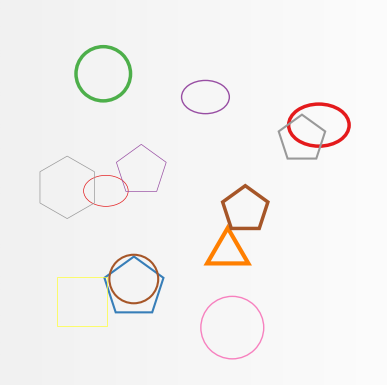[{"shape": "oval", "thickness": 0.5, "radius": 0.29, "center": [0.273, 0.504]}, {"shape": "oval", "thickness": 2.5, "radius": 0.39, "center": [0.823, 0.675]}, {"shape": "pentagon", "thickness": 1.5, "radius": 0.4, "center": [0.346, 0.254]}, {"shape": "circle", "thickness": 2.5, "radius": 0.35, "center": [0.266, 0.808]}, {"shape": "pentagon", "thickness": 0.5, "radius": 0.34, "center": [0.365, 0.557]}, {"shape": "oval", "thickness": 1, "radius": 0.31, "center": [0.53, 0.748]}, {"shape": "triangle", "thickness": 3, "radius": 0.31, "center": [0.588, 0.347]}, {"shape": "square", "thickness": 0.5, "radius": 0.32, "center": [0.211, 0.217]}, {"shape": "circle", "thickness": 1.5, "radius": 0.32, "center": [0.345, 0.275]}, {"shape": "pentagon", "thickness": 2.5, "radius": 0.31, "center": [0.633, 0.456]}, {"shape": "circle", "thickness": 1, "radius": 0.41, "center": [0.599, 0.149]}, {"shape": "hexagon", "thickness": 0.5, "radius": 0.41, "center": [0.173, 0.513]}, {"shape": "pentagon", "thickness": 1.5, "radius": 0.32, "center": [0.779, 0.639]}]